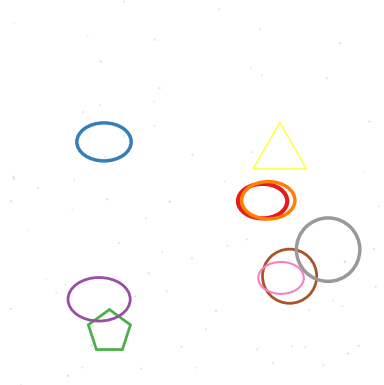[{"shape": "oval", "thickness": 3, "radius": 0.32, "center": [0.682, 0.478]}, {"shape": "oval", "thickness": 2.5, "radius": 0.35, "center": [0.27, 0.631]}, {"shape": "pentagon", "thickness": 2, "radius": 0.29, "center": [0.284, 0.139]}, {"shape": "oval", "thickness": 2, "radius": 0.4, "center": [0.257, 0.223]}, {"shape": "oval", "thickness": 2.5, "radius": 0.35, "center": [0.697, 0.48]}, {"shape": "triangle", "thickness": 1, "radius": 0.4, "center": [0.727, 0.601]}, {"shape": "circle", "thickness": 2, "radius": 0.35, "center": [0.752, 0.283]}, {"shape": "oval", "thickness": 1.5, "radius": 0.3, "center": [0.73, 0.278]}, {"shape": "circle", "thickness": 2.5, "radius": 0.41, "center": [0.852, 0.352]}]